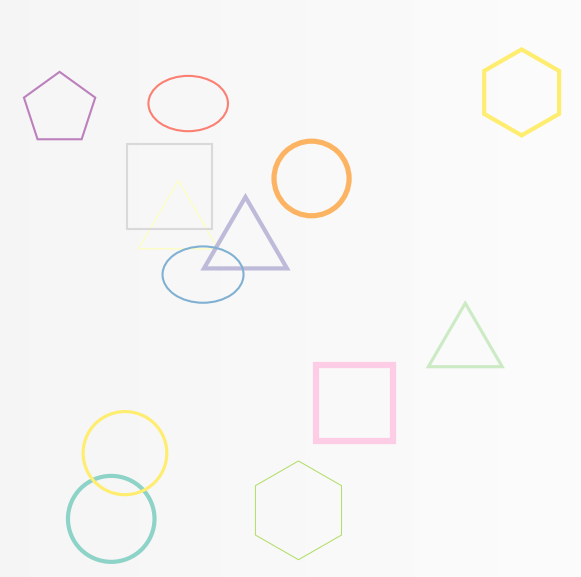[{"shape": "circle", "thickness": 2, "radius": 0.37, "center": [0.191, 0.101]}, {"shape": "triangle", "thickness": 0.5, "radius": 0.4, "center": [0.307, 0.608]}, {"shape": "triangle", "thickness": 2, "radius": 0.41, "center": [0.422, 0.576]}, {"shape": "oval", "thickness": 1, "radius": 0.34, "center": [0.324, 0.82]}, {"shape": "oval", "thickness": 1, "radius": 0.35, "center": [0.349, 0.524]}, {"shape": "circle", "thickness": 2.5, "radius": 0.32, "center": [0.536, 0.69]}, {"shape": "hexagon", "thickness": 0.5, "radius": 0.43, "center": [0.513, 0.115]}, {"shape": "square", "thickness": 3, "radius": 0.33, "center": [0.61, 0.302]}, {"shape": "square", "thickness": 1, "radius": 0.37, "center": [0.292, 0.677]}, {"shape": "pentagon", "thickness": 1, "radius": 0.32, "center": [0.103, 0.81]}, {"shape": "triangle", "thickness": 1.5, "radius": 0.37, "center": [0.8, 0.401]}, {"shape": "circle", "thickness": 1.5, "radius": 0.36, "center": [0.215, 0.214]}, {"shape": "hexagon", "thickness": 2, "radius": 0.37, "center": [0.897, 0.839]}]